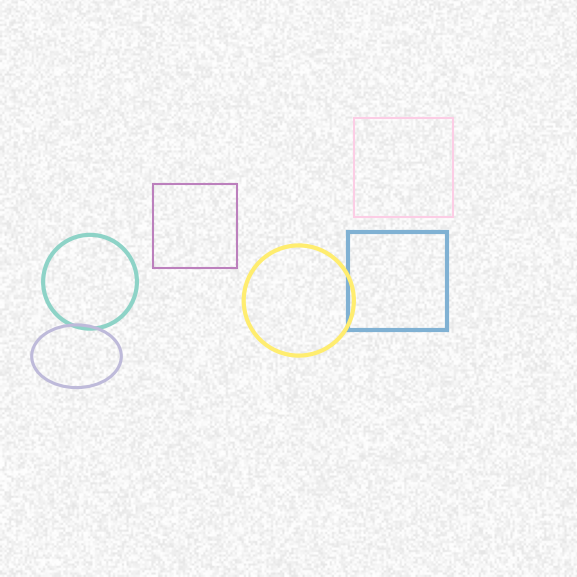[{"shape": "circle", "thickness": 2, "radius": 0.41, "center": [0.156, 0.511]}, {"shape": "oval", "thickness": 1.5, "radius": 0.39, "center": [0.132, 0.382]}, {"shape": "square", "thickness": 2, "radius": 0.43, "center": [0.688, 0.513]}, {"shape": "square", "thickness": 1, "radius": 0.43, "center": [0.699, 0.709]}, {"shape": "square", "thickness": 1, "radius": 0.37, "center": [0.338, 0.608]}, {"shape": "circle", "thickness": 2, "radius": 0.48, "center": [0.517, 0.479]}]